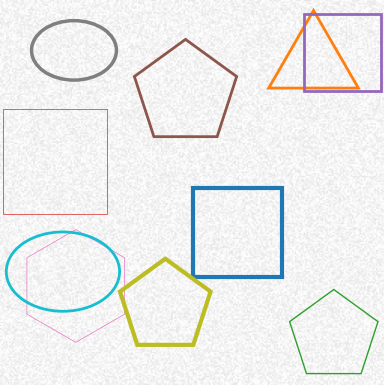[{"shape": "square", "thickness": 3, "radius": 0.58, "center": [0.617, 0.396]}, {"shape": "triangle", "thickness": 2, "radius": 0.67, "center": [0.814, 0.838]}, {"shape": "pentagon", "thickness": 1, "radius": 0.6, "center": [0.867, 0.127]}, {"shape": "square", "thickness": 0.5, "radius": 0.68, "center": [0.143, 0.58]}, {"shape": "square", "thickness": 2, "radius": 0.5, "center": [0.889, 0.865]}, {"shape": "pentagon", "thickness": 2, "radius": 0.7, "center": [0.482, 0.758]}, {"shape": "hexagon", "thickness": 0.5, "radius": 0.73, "center": [0.197, 0.257]}, {"shape": "oval", "thickness": 2.5, "radius": 0.55, "center": [0.192, 0.869]}, {"shape": "pentagon", "thickness": 3, "radius": 0.62, "center": [0.429, 0.204]}, {"shape": "oval", "thickness": 2, "radius": 0.74, "center": [0.163, 0.295]}]